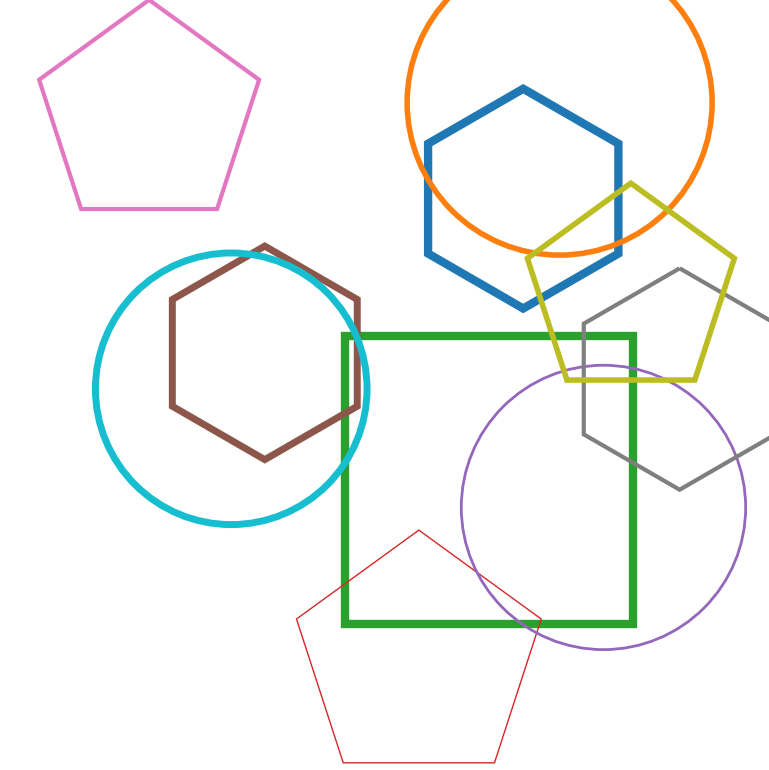[{"shape": "hexagon", "thickness": 3, "radius": 0.71, "center": [0.68, 0.742]}, {"shape": "circle", "thickness": 2, "radius": 0.99, "center": [0.727, 0.867]}, {"shape": "square", "thickness": 3, "radius": 0.93, "center": [0.635, 0.377]}, {"shape": "pentagon", "thickness": 0.5, "radius": 0.84, "center": [0.544, 0.144]}, {"shape": "circle", "thickness": 1, "radius": 0.92, "center": [0.784, 0.341]}, {"shape": "hexagon", "thickness": 2.5, "radius": 0.69, "center": [0.344, 0.542]}, {"shape": "pentagon", "thickness": 1.5, "radius": 0.75, "center": [0.194, 0.85]}, {"shape": "hexagon", "thickness": 1.5, "radius": 0.72, "center": [0.883, 0.508]}, {"shape": "pentagon", "thickness": 2, "radius": 0.71, "center": [0.819, 0.621]}, {"shape": "circle", "thickness": 2.5, "radius": 0.88, "center": [0.3, 0.495]}]